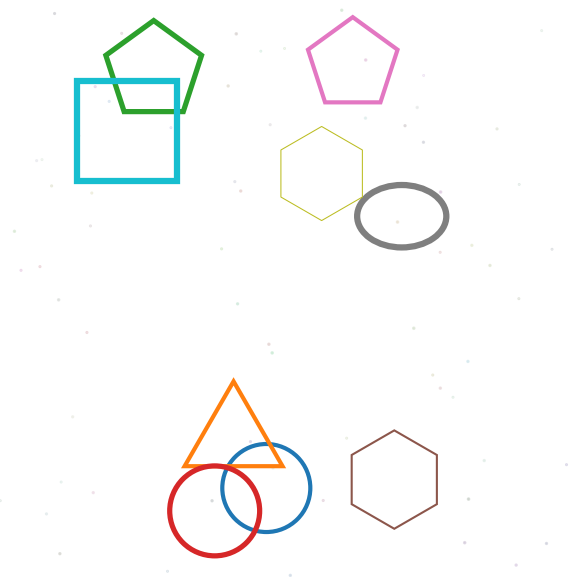[{"shape": "circle", "thickness": 2, "radius": 0.38, "center": [0.461, 0.154]}, {"shape": "triangle", "thickness": 2, "radius": 0.49, "center": [0.404, 0.241]}, {"shape": "pentagon", "thickness": 2.5, "radius": 0.44, "center": [0.266, 0.876]}, {"shape": "circle", "thickness": 2.5, "radius": 0.39, "center": [0.372, 0.114]}, {"shape": "hexagon", "thickness": 1, "radius": 0.43, "center": [0.683, 0.169]}, {"shape": "pentagon", "thickness": 2, "radius": 0.41, "center": [0.611, 0.888]}, {"shape": "oval", "thickness": 3, "radius": 0.39, "center": [0.696, 0.625]}, {"shape": "hexagon", "thickness": 0.5, "radius": 0.41, "center": [0.557, 0.699]}, {"shape": "square", "thickness": 3, "radius": 0.43, "center": [0.219, 0.773]}]